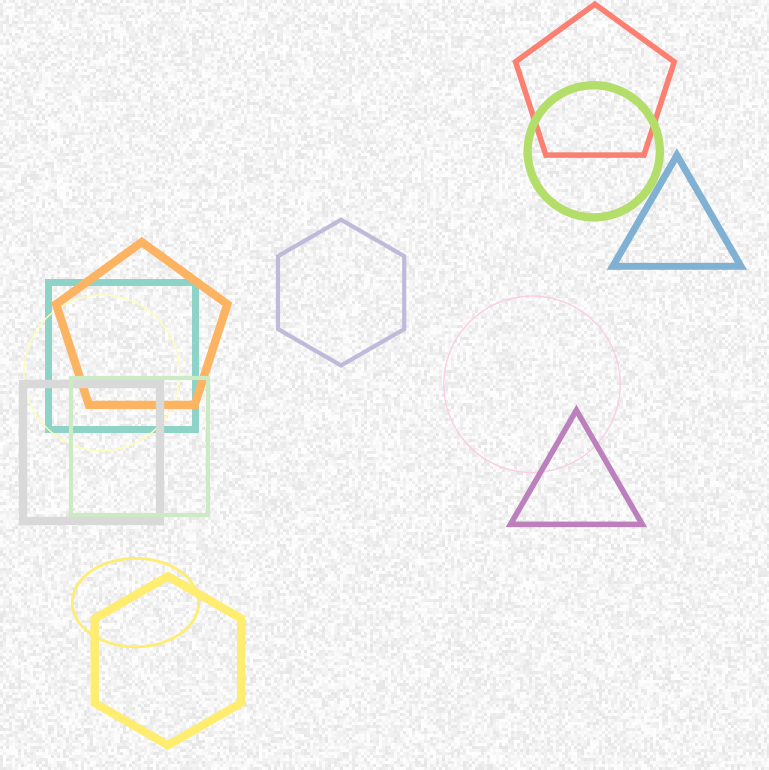[{"shape": "square", "thickness": 2.5, "radius": 0.48, "center": [0.158, 0.538]}, {"shape": "circle", "thickness": 0.5, "radius": 0.51, "center": [0.132, 0.516]}, {"shape": "hexagon", "thickness": 1.5, "radius": 0.47, "center": [0.443, 0.62]}, {"shape": "pentagon", "thickness": 2, "radius": 0.54, "center": [0.773, 0.886]}, {"shape": "triangle", "thickness": 2.5, "radius": 0.48, "center": [0.879, 0.702]}, {"shape": "pentagon", "thickness": 3, "radius": 0.58, "center": [0.184, 0.569]}, {"shape": "circle", "thickness": 3, "radius": 0.43, "center": [0.771, 0.804]}, {"shape": "circle", "thickness": 0.5, "radius": 0.57, "center": [0.691, 0.501]}, {"shape": "square", "thickness": 3, "radius": 0.45, "center": [0.118, 0.413]}, {"shape": "triangle", "thickness": 2, "radius": 0.49, "center": [0.749, 0.368]}, {"shape": "square", "thickness": 1.5, "radius": 0.44, "center": [0.182, 0.421]}, {"shape": "oval", "thickness": 1, "radius": 0.41, "center": [0.176, 0.217]}, {"shape": "hexagon", "thickness": 3, "radius": 0.55, "center": [0.218, 0.142]}]